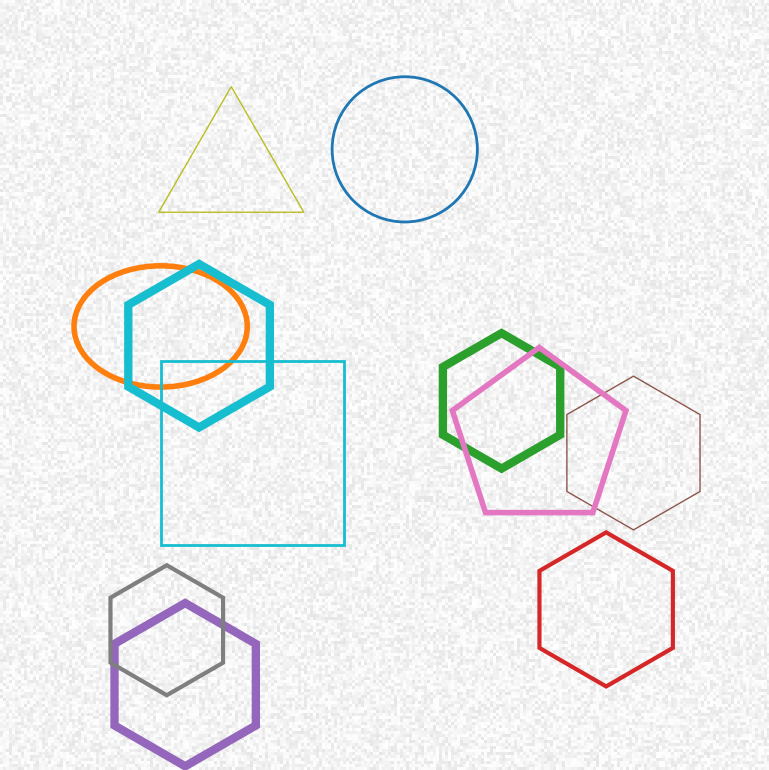[{"shape": "circle", "thickness": 1, "radius": 0.47, "center": [0.526, 0.806]}, {"shape": "oval", "thickness": 2, "radius": 0.56, "center": [0.209, 0.576]}, {"shape": "hexagon", "thickness": 3, "radius": 0.44, "center": [0.651, 0.479]}, {"shape": "hexagon", "thickness": 1.5, "radius": 0.5, "center": [0.787, 0.209]}, {"shape": "hexagon", "thickness": 3, "radius": 0.53, "center": [0.24, 0.111]}, {"shape": "hexagon", "thickness": 0.5, "radius": 0.5, "center": [0.823, 0.412]}, {"shape": "pentagon", "thickness": 2, "radius": 0.59, "center": [0.7, 0.43]}, {"shape": "hexagon", "thickness": 1.5, "radius": 0.42, "center": [0.217, 0.182]}, {"shape": "triangle", "thickness": 0.5, "radius": 0.54, "center": [0.3, 0.779]}, {"shape": "hexagon", "thickness": 3, "radius": 0.53, "center": [0.259, 0.551]}, {"shape": "square", "thickness": 1, "radius": 0.6, "center": [0.328, 0.412]}]